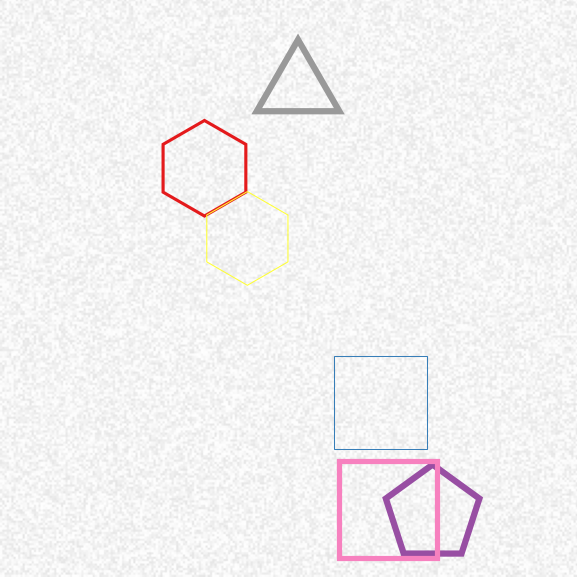[{"shape": "hexagon", "thickness": 1.5, "radius": 0.41, "center": [0.354, 0.708]}, {"shape": "square", "thickness": 0.5, "radius": 0.4, "center": [0.659, 0.303]}, {"shape": "pentagon", "thickness": 3, "radius": 0.43, "center": [0.749, 0.11]}, {"shape": "hexagon", "thickness": 0.5, "radius": 0.41, "center": [0.428, 0.586]}, {"shape": "square", "thickness": 2.5, "radius": 0.42, "center": [0.672, 0.117]}, {"shape": "triangle", "thickness": 3, "radius": 0.41, "center": [0.516, 0.848]}]